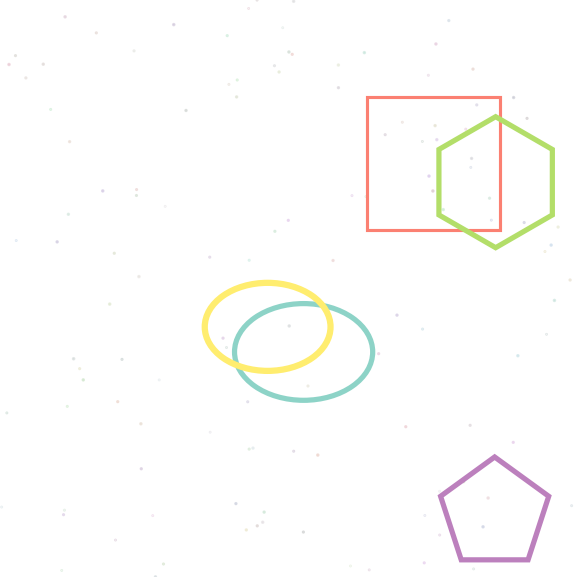[{"shape": "oval", "thickness": 2.5, "radius": 0.6, "center": [0.526, 0.39]}, {"shape": "square", "thickness": 1.5, "radius": 0.58, "center": [0.75, 0.716]}, {"shape": "hexagon", "thickness": 2.5, "radius": 0.57, "center": [0.858, 0.684]}, {"shape": "pentagon", "thickness": 2.5, "radius": 0.49, "center": [0.857, 0.109]}, {"shape": "oval", "thickness": 3, "radius": 0.54, "center": [0.463, 0.433]}]